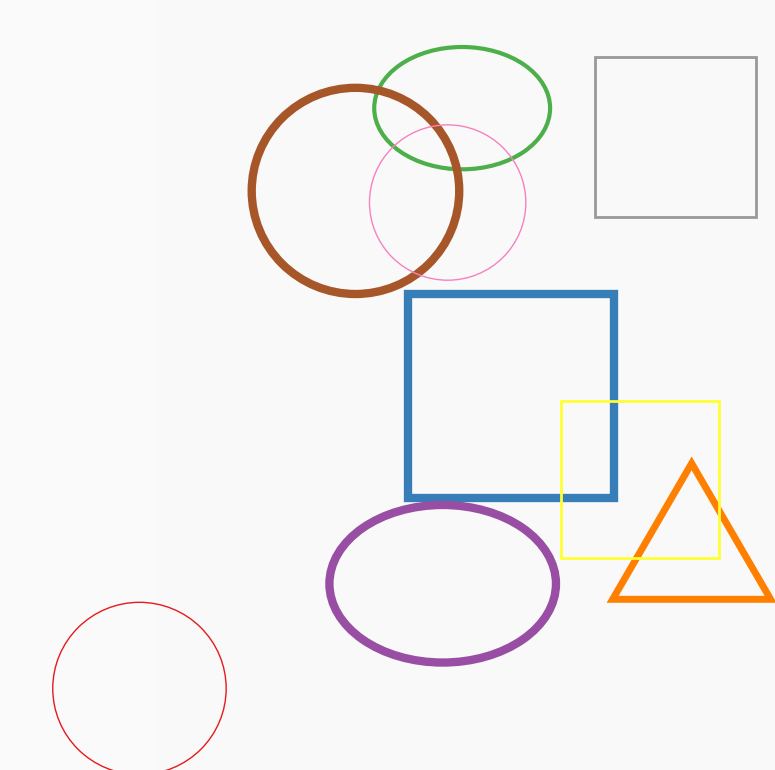[{"shape": "circle", "thickness": 0.5, "radius": 0.56, "center": [0.18, 0.106]}, {"shape": "square", "thickness": 3, "radius": 0.66, "center": [0.659, 0.485]}, {"shape": "oval", "thickness": 1.5, "radius": 0.57, "center": [0.596, 0.86]}, {"shape": "oval", "thickness": 3, "radius": 0.73, "center": [0.571, 0.242]}, {"shape": "triangle", "thickness": 2.5, "radius": 0.59, "center": [0.892, 0.281]}, {"shape": "square", "thickness": 1, "radius": 0.51, "center": [0.826, 0.377]}, {"shape": "circle", "thickness": 3, "radius": 0.67, "center": [0.459, 0.752]}, {"shape": "circle", "thickness": 0.5, "radius": 0.5, "center": [0.578, 0.737]}, {"shape": "square", "thickness": 1, "radius": 0.52, "center": [0.871, 0.822]}]